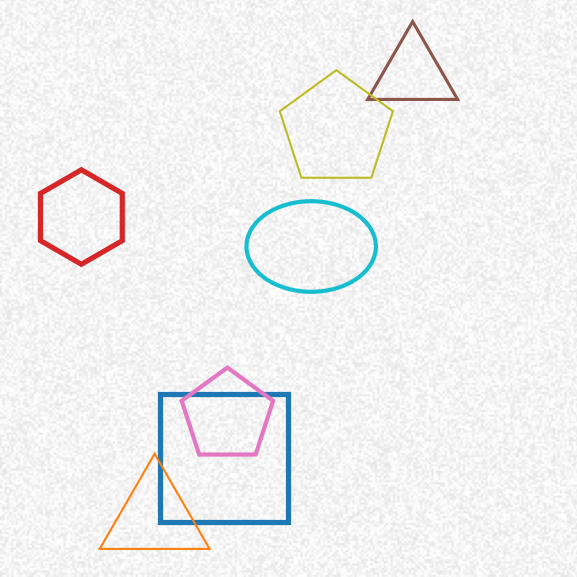[{"shape": "square", "thickness": 2.5, "radius": 0.56, "center": [0.388, 0.206]}, {"shape": "triangle", "thickness": 1, "radius": 0.55, "center": [0.268, 0.104]}, {"shape": "hexagon", "thickness": 2.5, "radius": 0.41, "center": [0.141, 0.623]}, {"shape": "triangle", "thickness": 1.5, "radius": 0.45, "center": [0.715, 0.872]}, {"shape": "pentagon", "thickness": 2, "radius": 0.42, "center": [0.394, 0.279]}, {"shape": "pentagon", "thickness": 1, "radius": 0.52, "center": [0.582, 0.775]}, {"shape": "oval", "thickness": 2, "radius": 0.56, "center": [0.539, 0.572]}]